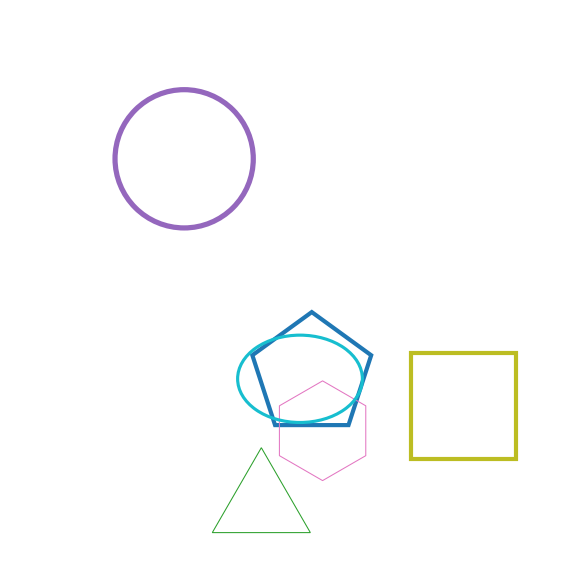[{"shape": "pentagon", "thickness": 2, "radius": 0.54, "center": [0.54, 0.351]}, {"shape": "triangle", "thickness": 0.5, "radius": 0.49, "center": [0.453, 0.126]}, {"shape": "circle", "thickness": 2.5, "radius": 0.6, "center": [0.319, 0.724]}, {"shape": "hexagon", "thickness": 0.5, "radius": 0.43, "center": [0.559, 0.253]}, {"shape": "square", "thickness": 2, "radius": 0.46, "center": [0.803, 0.296]}, {"shape": "oval", "thickness": 1.5, "radius": 0.54, "center": [0.519, 0.343]}]